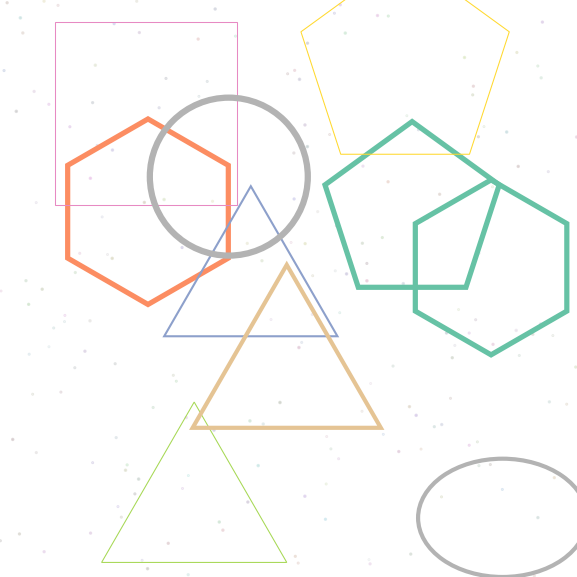[{"shape": "pentagon", "thickness": 2.5, "radius": 0.79, "center": [0.714, 0.63]}, {"shape": "hexagon", "thickness": 2.5, "radius": 0.76, "center": [0.85, 0.536]}, {"shape": "hexagon", "thickness": 2.5, "radius": 0.8, "center": [0.256, 0.633]}, {"shape": "triangle", "thickness": 1, "radius": 0.87, "center": [0.434, 0.503]}, {"shape": "square", "thickness": 0.5, "radius": 0.79, "center": [0.252, 0.802]}, {"shape": "triangle", "thickness": 0.5, "radius": 0.93, "center": [0.336, 0.118]}, {"shape": "pentagon", "thickness": 0.5, "radius": 0.95, "center": [0.701, 0.885]}, {"shape": "triangle", "thickness": 2, "radius": 0.94, "center": [0.497, 0.352]}, {"shape": "circle", "thickness": 3, "radius": 0.68, "center": [0.396, 0.693]}, {"shape": "oval", "thickness": 2, "radius": 0.73, "center": [0.87, 0.102]}]